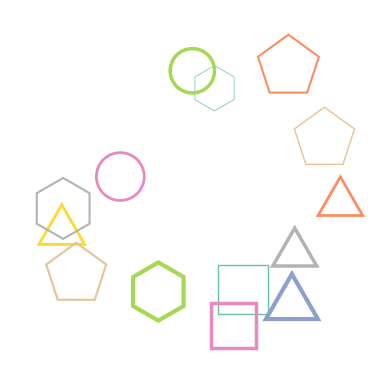[{"shape": "hexagon", "thickness": 0.5, "radius": 0.29, "center": [0.557, 0.771]}, {"shape": "square", "thickness": 1, "radius": 0.32, "center": [0.631, 0.248]}, {"shape": "pentagon", "thickness": 1.5, "radius": 0.42, "center": [0.749, 0.827]}, {"shape": "triangle", "thickness": 2, "radius": 0.33, "center": [0.884, 0.474]}, {"shape": "triangle", "thickness": 3, "radius": 0.39, "center": [0.758, 0.21]}, {"shape": "square", "thickness": 2.5, "radius": 0.29, "center": [0.606, 0.154]}, {"shape": "circle", "thickness": 2, "radius": 0.31, "center": [0.312, 0.541]}, {"shape": "circle", "thickness": 2.5, "radius": 0.29, "center": [0.5, 0.816]}, {"shape": "hexagon", "thickness": 3, "radius": 0.38, "center": [0.411, 0.243]}, {"shape": "triangle", "thickness": 2, "radius": 0.34, "center": [0.16, 0.4]}, {"shape": "pentagon", "thickness": 1.5, "radius": 0.41, "center": [0.198, 0.288]}, {"shape": "pentagon", "thickness": 1, "radius": 0.41, "center": [0.843, 0.64]}, {"shape": "triangle", "thickness": 2.5, "radius": 0.33, "center": [0.766, 0.342]}, {"shape": "hexagon", "thickness": 1.5, "radius": 0.4, "center": [0.164, 0.459]}]